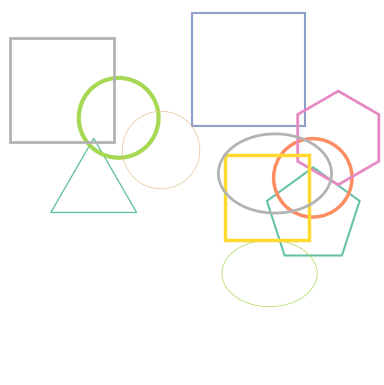[{"shape": "triangle", "thickness": 1, "radius": 0.64, "center": [0.243, 0.512]}, {"shape": "pentagon", "thickness": 1.5, "radius": 0.63, "center": [0.814, 0.439]}, {"shape": "circle", "thickness": 2.5, "radius": 0.51, "center": [0.812, 0.538]}, {"shape": "square", "thickness": 1.5, "radius": 0.73, "center": [0.645, 0.82]}, {"shape": "hexagon", "thickness": 2, "radius": 0.61, "center": [0.879, 0.642]}, {"shape": "oval", "thickness": 0.5, "radius": 0.62, "center": [0.7, 0.29]}, {"shape": "circle", "thickness": 3, "radius": 0.52, "center": [0.308, 0.694]}, {"shape": "square", "thickness": 2.5, "radius": 0.55, "center": [0.694, 0.487]}, {"shape": "circle", "thickness": 0.5, "radius": 0.5, "center": [0.418, 0.61]}, {"shape": "square", "thickness": 2, "radius": 0.68, "center": [0.161, 0.765]}, {"shape": "oval", "thickness": 2, "radius": 0.73, "center": [0.714, 0.549]}]